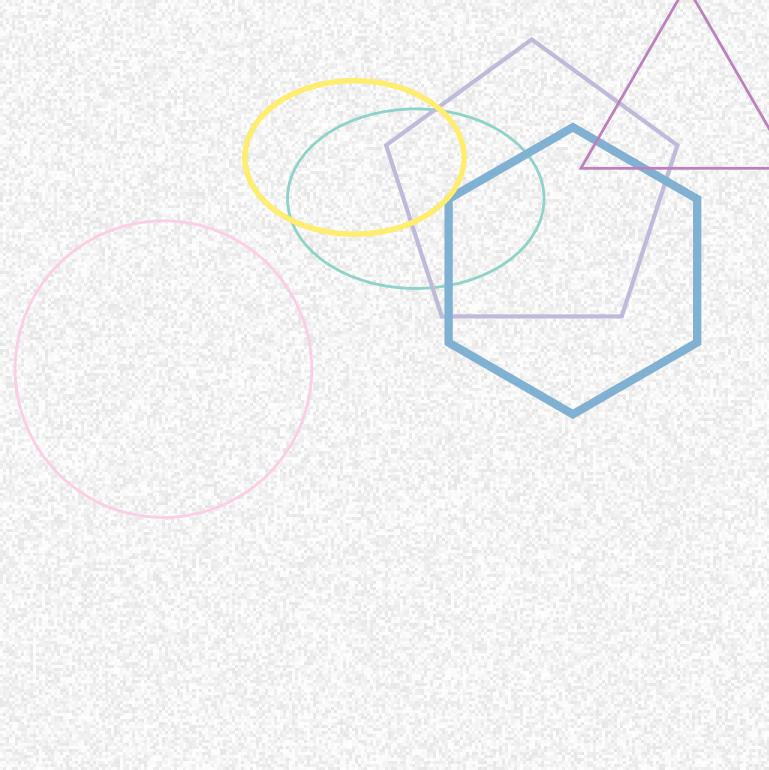[{"shape": "oval", "thickness": 1, "radius": 0.83, "center": [0.54, 0.742]}, {"shape": "pentagon", "thickness": 1.5, "radius": 0.99, "center": [0.691, 0.75]}, {"shape": "hexagon", "thickness": 3, "radius": 0.93, "center": [0.744, 0.648]}, {"shape": "circle", "thickness": 1, "radius": 0.96, "center": [0.212, 0.521]}, {"shape": "triangle", "thickness": 1, "radius": 0.79, "center": [0.892, 0.861]}, {"shape": "oval", "thickness": 2, "radius": 0.71, "center": [0.46, 0.796]}]